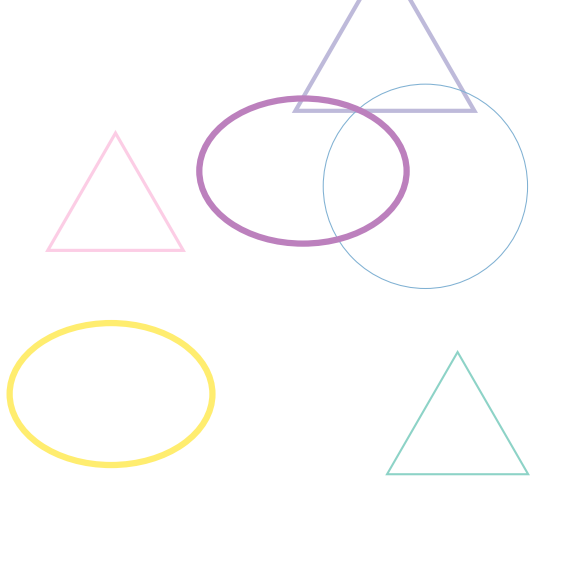[{"shape": "triangle", "thickness": 1, "radius": 0.71, "center": [0.792, 0.248]}, {"shape": "triangle", "thickness": 2, "radius": 0.89, "center": [0.666, 0.897]}, {"shape": "circle", "thickness": 0.5, "radius": 0.88, "center": [0.737, 0.676]}, {"shape": "triangle", "thickness": 1.5, "radius": 0.68, "center": [0.2, 0.633]}, {"shape": "oval", "thickness": 3, "radius": 0.9, "center": [0.525, 0.703]}, {"shape": "oval", "thickness": 3, "radius": 0.88, "center": [0.192, 0.317]}]